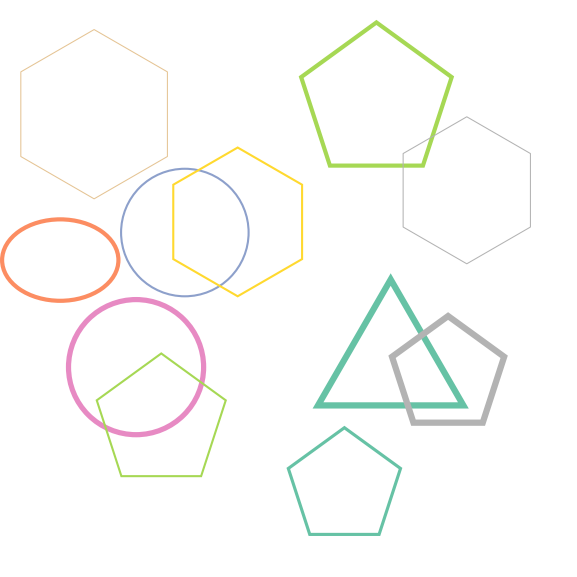[{"shape": "triangle", "thickness": 3, "radius": 0.73, "center": [0.677, 0.37]}, {"shape": "pentagon", "thickness": 1.5, "radius": 0.51, "center": [0.596, 0.156]}, {"shape": "oval", "thickness": 2, "radius": 0.5, "center": [0.104, 0.549]}, {"shape": "circle", "thickness": 1, "radius": 0.55, "center": [0.32, 0.596]}, {"shape": "circle", "thickness": 2.5, "radius": 0.58, "center": [0.236, 0.363]}, {"shape": "pentagon", "thickness": 2, "radius": 0.69, "center": [0.652, 0.823]}, {"shape": "pentagon", "thickness": 1, "radius": 0.59, "center": [0.279, 0.27]}, {"shape": "hexagon", "thickness": 1, "radius": 0.64, "center": [0.412, 0.615]}, {"shape": "hexagon", "thickness": 0.5, "radius": 0.73, "center": [0.163, 0.801]}, {"shape": "hexagon", "thickness": 0.5, "radius": 0.64, "center": [0.808, 0.67]}, {"shape": "pentagon", "thickness": 3, "radius": 0.51, "center": [0.776, 0.35]}]